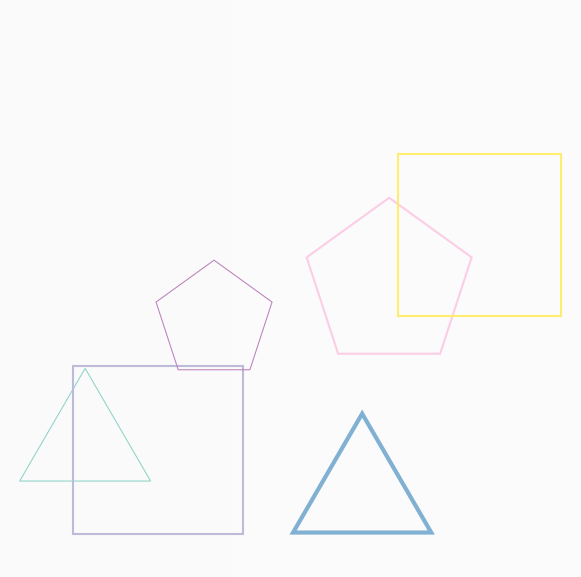[{"shape": "triangle", "thickness": 0.5, "radius": 0.65, "center": [0.146, 0.231]}, {"shape": "square", "thickness": 1, "radius": 0.73, "center": [0.271, 0.22]}, {"shape": "triangle", "thickness": 2, "radius": 0.69, "center": [0.623, 0.146]}, {"shape": "pentagon", "thickness": 1, "radius": 0.75, "center": [0.669, 0.507]}, {"shape": "pentagon", "thickness": 0.5, "radius": 0.52, "center": [0.368, 0.444]}, {"shape": "square", "thickness": 1, "radius": 0.7, "center": [0.825, 0.592]}]